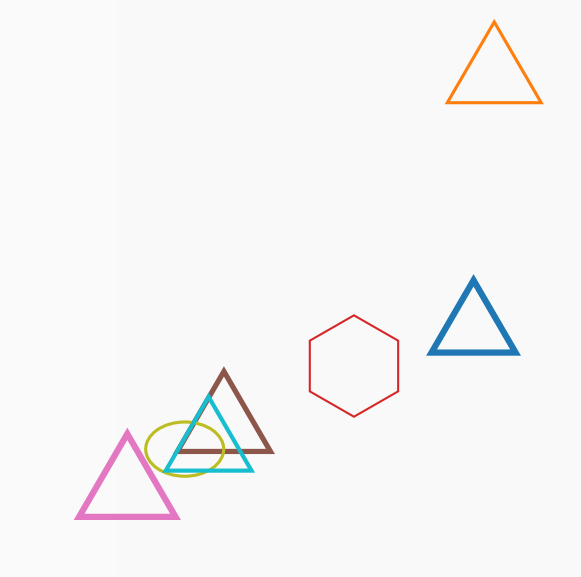[{"shape": "triangle", "thickness": 3, "radius": 0.42, "center": [0.815, 0.43]}, {"shape": "triangle", "thickness": 1.5, "radius": 0.47, "center": [0.85, 0.868]}, {"shape": "hexagon", "thickness": 1, "radius": 0.44, "center": [0.609, 0.365]}, {"shape": "triangle", "thickness": 2.5, "radius": 0.46, "center": [0.385, 0.264]}, {"shape": "triangle", "thickness": 3, "radius": 0.48, "center": [0.219, 0.152]}, {"shape": "oval", "thickness": 1.5, "radius": 0.34, "center": [0.318, 0.221]}, {"shape": "triangle", "thickness": 2, "radius": 0.43, "center": [0.359, 0.227]}]